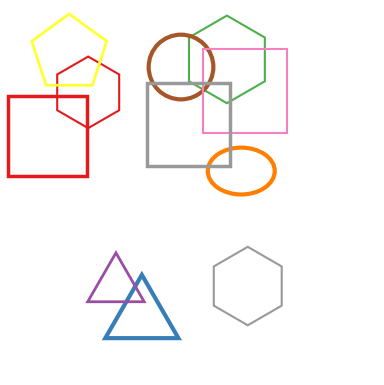[{"shape": "hexagon", "thickness": 1.5, "radius": 0.46, "center": [0.229, 0.76]}, {"shape": "square", "thickness": 2.5, "radius": 0.52, "center": [0.123, 0.647]}, {"shape": "triangle", "thickness": 3, "radius": 0.55, "center": [0.368, 0.176]}, {"shape": "hexagon", "thickness": 1.5, "radius": 0.57, "center": [0.589, 0.846]}, {"shape": "triangle", "thickness": 2, "radius": 0.42, "center": [0.301, 0.259]}, {"shape": "oval", "thickness": 3, "radius": 0.43, "center": [0.627, 0.556]}, {"shape": "pentagon", "thickness": 2, "radius": 0.51, "center": [0.18, 0.861]}, {"shape": "circle", "thickness": 3, "radius": 0.42, "center": [0.47, 0.826]}, {"shape": "square", "thickness": 1.5, "radius": 0.55, "center": [0.636, 0.763]}, {"shape": "square", "thickness": 2.5, "radius": 0.54, "center": [0.49, 0.677]}, {"shape": "hexagon", "thickness": 1.5, "radius": 0.51, "center": [0.643, 0.257]}]